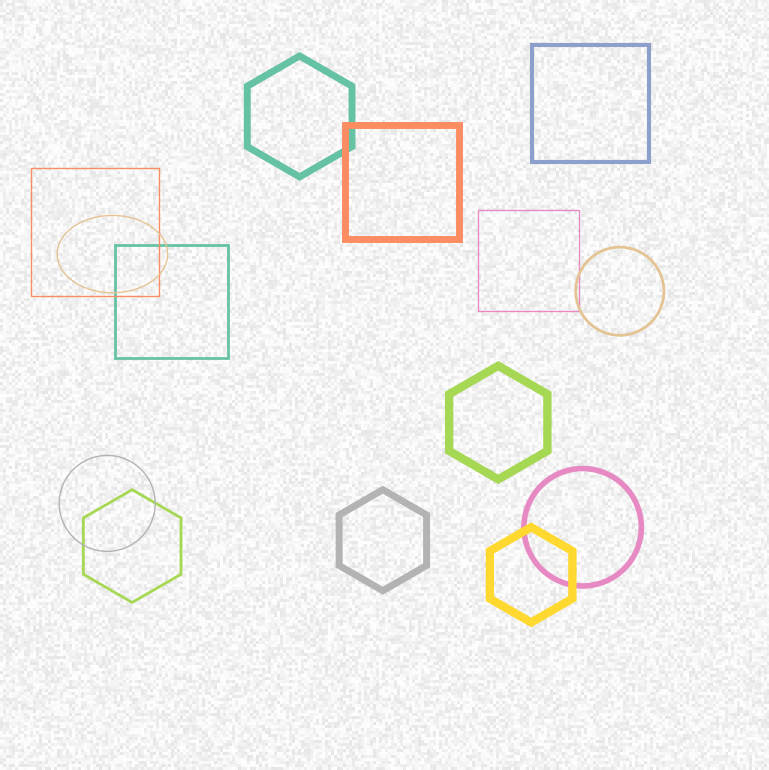[{"shape": "square", "thickness": 1, "radius": 0.37, "center": [0.223, 0.608]}, {"shape": "hexagon", "thickness": 2.5, "radius": 0.39, "center": [0.389, 0.849]}, {"shape": "square", "thickness": 0.5, "radius": 0.42, "center": [0.124, 0.698]}, {"shape": "square", "thickness": 2.5, "radius": 0.37, "center": [0.522, 0.764]}, {"shape": "square", "thickness": 1.5, "radius": 0.38, "center": [0.767, 0.865]}, {"shape": "square", "thickness": 0.5, "radius": 0.33, "center": [0.686, 0.662]}, {"shape": "circle", "thickness": 2, "radius": 0.38, "center": [0.757, 0.315]}, {"shape": "hexagon", "thickness": 3, "radius": 0.37, "center": [0.647, 0.451]}, {"shape": "hexagon", "thickness": 1, "radius": 0.37, "center": [0.172, 0.291]}, {"shape": "hexagon", "thickness": 3, "radius": 0.31, "center": [0.69, 0.253]}, {"shape": "oval", "thickness": 0.5, "radius": 0.36, "center": [0.146, 0.67]}, {"shape": "circle", "thickness": 1, "radius": 0.29, "center": [0.805, 0.622]}, {"shape": "circle", "thickness": 0.5, "radius": 0.31, "center": [0.139, 0.346]}, {"shape": "hexagon", "thickness": 2.5, "radius": 0.33, "center": [0.497, 0.298]}]